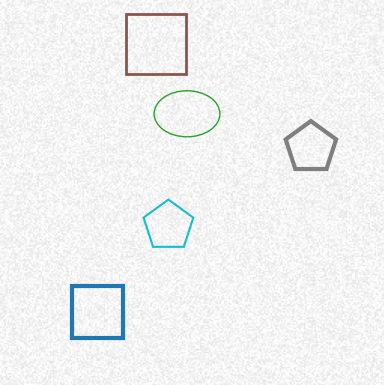[{"shape": "square", "thickness": 3, "radius": 0.33, "center": [0.253, 0.19]}, {"shape": "oval", "thickness": 1, "radius": 0.43, "center": [0.486, 0.704]}, {"shape": "square", "thickness": 2, "radius": 0.39, "center": [0.406, 0.885]}, {"shape": "pentagon", "thickness": 3, "radius": 0.34, "center": [0.808, 0.617]}, {"shape": "pentagon", "thickness": 1.5, "radius": 0.34, "center": [0.437, 0.414]}]